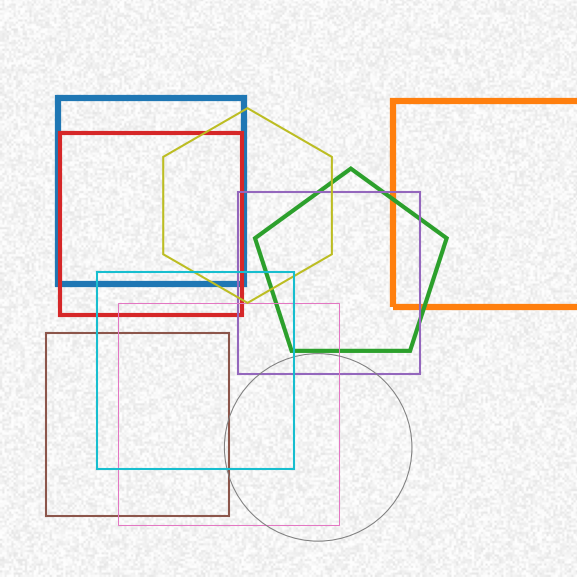[{"shape": "square", "thickness": 3, "radius": 0.81, "center": [0.262, 0.668]}, {"shape": "square", "thickness": 3, "radius": 0.89, "center": [0.858, 0.646]}, {"shape": "pentagon", "thickness": 2, "radius": 0.87, "center": [0.607, 0.533]}, {"shape": "square", "thickness": 2, "radius": 0.79, "center": [0.262, 0.611]}, {"shape": "square", "thickness": 1, "radius": 0.79, "center": [0.569, 0.509]}, {"shape": "square", "thickness": 1, "radius": 0.79, "center": [0.238, 0.264]}, {"shape": "square", "thickness": 0.5, "radius": 0.96, "center": [0.396, 0.282]}, {"shape": "circle", "thickness": 0.5, "radius": 0.81, "center": [0.551, 0.224]}, {"shape": "hexagon", "thickness": 1, "radius": 0.84, "center": [0.429, 0.643]}, {"shape": "square", "thickness": 1, "radius": 0.85, "center": [0.338, 0.357]}]